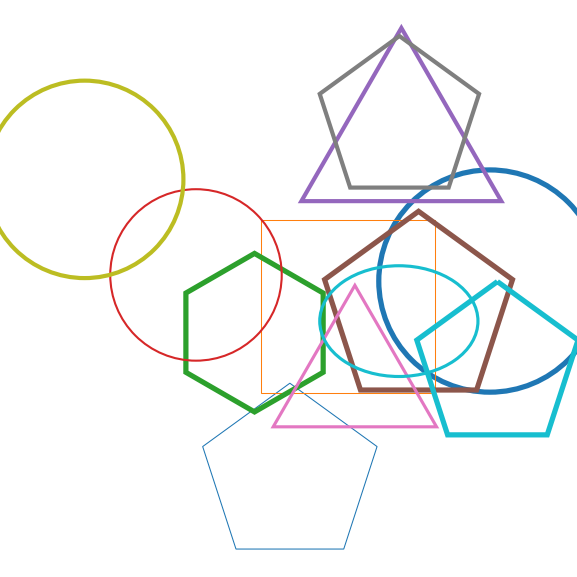[{"shape": "circle", "thickness": 2.5, "radius": 0.96, "center": [0.848, 0.512]}, {"shape": "pentagon", "thickness": 0.5, "radius": 0.79, "center": [0.502, 0.177]}, {"shape": "square", "thickness": 0.5, "radius": 0.75, "center": [0.603, 0.468]}, {"shape": "hexagon", "thickness": 2.5, "radius": 0.69, "center": [0.441, 0.423]}, {"shape": "circle", "thickness": 1, "radius": 0.74, "center": [0.339, 0.523]}, {"shape": "triangle", "thickness": 2, "radius": 1.0, "center": [0.695, 0.751]}, {"shape": "pentagon", "thickness": 2.5, "radius": 0.86, "center": [0.725, 0.462]}, {"shape": "triangle", "thickness": 1.5, "radius": 0.82, "center": [0.615, 0.342]}, {"shape": "pentagon", "thickness": 2, "radius": 0.73, "center": [0.692, 0.792]}, {"shape": "circle", "thickness": 2, "radius": 0.85, "center": [0.147, 0.689]}, {"shape": "pentagon", "thickness": 2.5, "radius": 0.73, "center": [0.861, 0.365]}, {"shape": "oval", "thickness": 1.5, "radius": 0.68, "center": [0.691, 0.443]}]